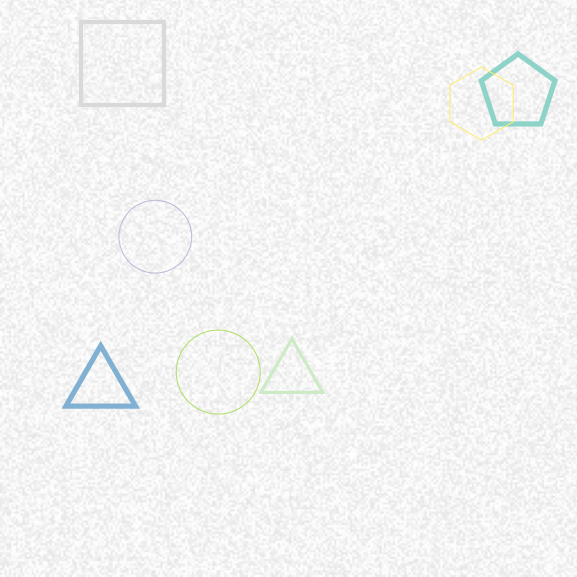[{"shape": "pentagon", "thickness": 2.5, "radius": 0.34, "center": [0.897, 0.839]}, {"shape": "circle", "thickness": 0.5, "radius": 0.32, "center": [0.269, 0.589]}, {"shape": "triangle", "thickness": 2.5, "radius": 0.35, "center": [0.174, 0.331]}, {"shape": "circle", "thickness": 0.5, "radius": 0.36, "center": [0.378, 0.355]}, {"shape": "square", "thickness": 2, "radius": 0.36, "center": [0.212, 0.89]}, {"shape": "triangle", "thickness": 1.5, "radius": 0.31, "center": [0.505, 0.351]}, {"shape": "hexagon", "thickness": 0.5, "radius": 0.32, "center": [0.834, 0.82]}]